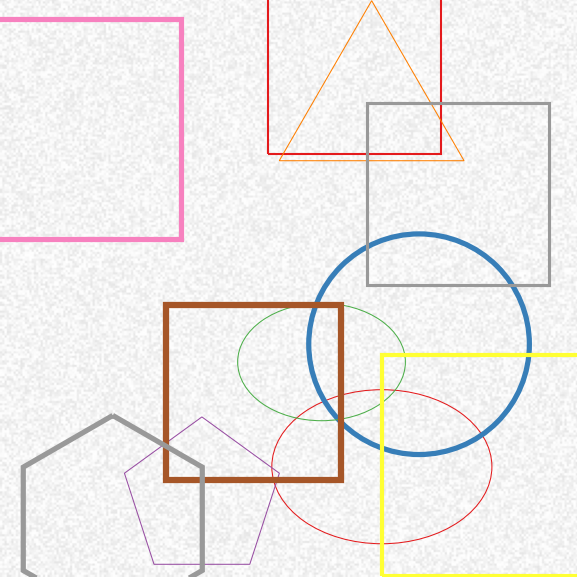[{"shape": "square", "thickness": 1, "radius": 0.75, "center": [0.614, 0.883]}, {"shape": "oval", "thickness": 0.5, "radius": 0.95, "center": [0.661, 0.191]}, {"shape": "circle", "thickness": 2.5, "radius": 0.96, "center": [0.726, 0.403]}, {"shape": "oval", "thickness": 0.5, "radius": 0.73, "center": [0.557, 0.372]}, {"shape": "pentagon", "thickness": 0.5, "radius": 0.71, "center": [0.35, 0.136]}, {"shape": "triangle", "thickness": 0.5, "radius": 0.92, "center": [0.644, 0.813]}, {"shape": "square", "thickness": 2, "radius": 0.95, "center": [0.852, 0.193]}, {"shape": "square", "thickness": 3, "radius": 0.76, "center": [0.439, 0.319]}, {"shape": "square", "thickness": 2.5, "radius": 0.95, "center": [0.124, 0.776]}, {"shape": "hexagon", "thickness": 2.5, "radius": 0.89, "center": [0.195, 0.101]}, {"shape": "square", "thickness": 1.5, "radius": 0.79, "center": [0.794, 0.663]}]